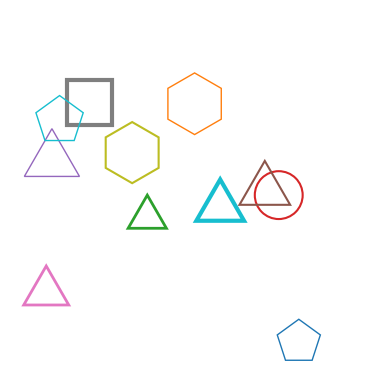[{"shape": "pentagon", "thickness": 1, "radius": 0.29, "center": [0.776, 0.112]}, {"shape": "hexagon", "thickness": 1, "radius": 0.4, "center": [0.505, 0.731]}, {"shape": "triangle", "thickness": 2, "radius": 0.29, "center": [0.383, 0.436]}, {"shape": "circle", "thickness": 1.5, "radius": 0.31, "center": [0.724, 0.493]}, {"shape": "triangle", "thickness": 1, "radius": 0.41, "center": [0.135, 0.583]}, {"shape": "triangle", "thickness": 1.5, "radius": 0.38, "center": [0.688, 0.506]}, {"shape": "triangle", "thickness": 2, "radius": 0.34, "center": [0.12, 0.242]}, {"shape": "square", "thickness": 3, "radius": 0.3, "center": [0.232, 0.734]}, {"shape": "hexagon", "thickness": 1.5, "radius": 0.4, "center": [0.343, 0.604]}, {"shape": "pentagon", "thickness": 1, "radius": 0.32, "center": [0.155, 0.687]}, {"shape": "triangle", "thickness": 3, "radius": 0.36, "center": [0.572, 0.462]}]